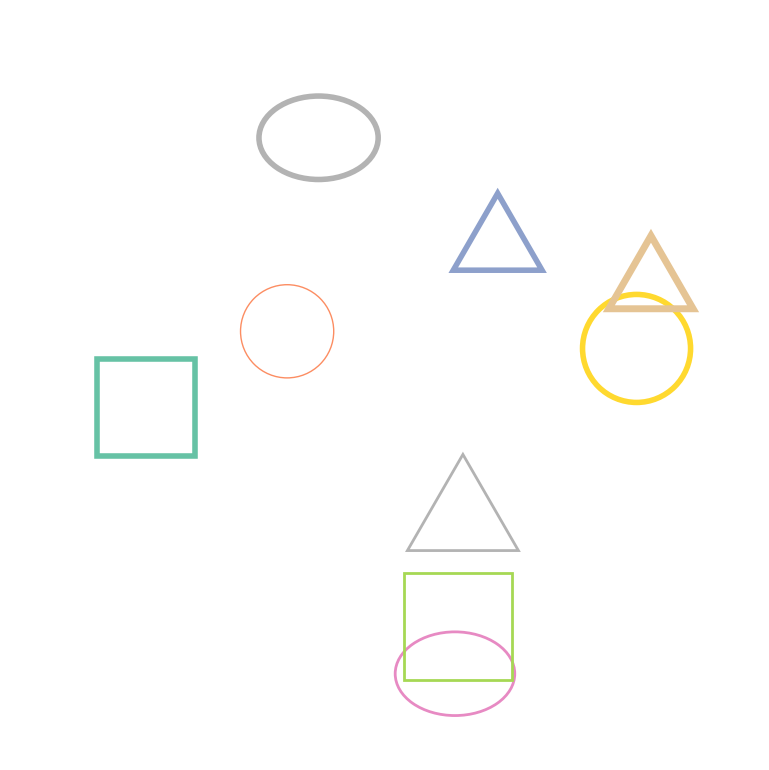[{"shape": "square", "thickness": 2, "radius": 0.32, "center": [0.19, 0.471]}, {"shape": "circle", "thickness": 0.5, "radius": 0.3, "center": [0.373, 0.57]}, {"shape": "triangle", "thickness": 2, "radius": 0.33, "center": [0.646, 0.682]}, {"shape": "oval", "thickness": 1, "radius": 0.39, "center": [0.591, 0.125]}, {"shape": "square", "thickness": 1, "radius": 0.35, "center": [0.595, 0.186]}, {"shape": "circle", "thickness": 2, "radius": 0.35, "center": [0.827, 0.547]}, {"shape": "triangle", "thickness": 2.5, "radius": 0.32, "center": [0.845, 0.631]}, {"shape": "triangle", "thickness": 1, "radius": 0.42, "center": [0.601, 0.327]}, {"shape": "oval", "thickness": 2, "radius": 0.39, "center": [0.414, 0.821]}]